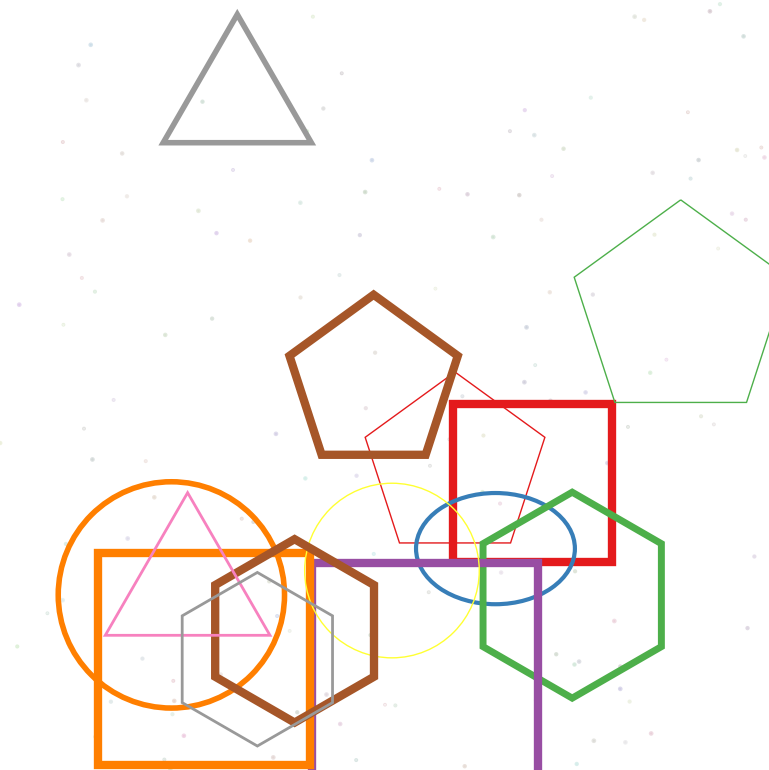[{"shape": "square", "thickness": 3, "radius": 0.51, "center": [0.691, 0.373]}, {"shape": "pentagon", "thickness": 0.5, "radius": 0.61, "center": [0.591, 0.394]}, {"shape": "oval", "thickness": 1.5, "radius": 0.52, "center": [0.643, 0.288]}, {"shape": "pentagon", "thickness": 0.5, "radius": 0.73, "center": [0.884, 0.595]}, {"shape": "hexagon", "thickness": 2.5, "radius": 0.67, "center": [0.743, 0.227]}, {"shape": "square", "thickness": 3, "radius": 0.73, "center": [0.552, 0.122]}, {"shape": "circle", "thickness": 2, "radius": 0.73, "center": [0.223, 0.227]}, {"shape": "square", "thickness": 3, "radius": 0.69, "center": [0.265, 0.144]}, {"shape": "circle", "thickness": 0.5, "radius": 0.57, "center": [0.509, 0.259]}, {"shape": "pentagon", "thickness": 3, "radius": 0.57, "center": [0.485, 0.502]}, {"shape": "hexagon", "thickness": 3, "radius": 0.6, "center": [0.383, 0.181]}, {"shape": "triangle", "thickness": 1, "radius": 0.62, "center": [0.244, 0.237]}, {"shape": "hexagon", "thickness": 1, "radius": 0.56, "center": [0.334, 0.144]}, {"shape": "triangle", "thickness": 2, "radius": 0.56, "center": [0.308, 0.87]}]